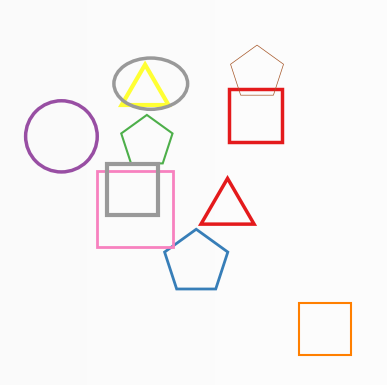[{"shape": "square", "thickness": 2.5, "radius": 0.34, "center": [0.66, 0.699]}, {"shape": "triangle", "thickness": 2.5, "radius": 0.4, "center": [0.587, 0.457]}, {"shape": "pentagon", "thickness": 2, "radius": 0.43, "center": [0.506, 0.319]}, {"shape": "pentagon", "thickness": 1.5, "radius": 0.35, "center": [0.379, 0.632]}, {"shape": "circle", "thickness": 2.5, "radius": 0.46, "center": [0.159, 0.646]}, {"shape": "square", "thickness": 1.5, "radius": 0.34, "center": [0.839, 0.146]}, {"shape": "triangle", "thickness": 3, "radius": 0.35, "center": [0.374, 0.762]}, {"shape": "pentagon", "thickness": 0.5, "radius": 0.36, "center": [0.663, 0.811]}, {"shape": "square", "thickness": 2, "radius": 0.49, "center": [0.349, 0.457]}, {"shape": "oval", "thickness": 2.5, "radius": 0.48, "center": [0.389, 0.783]}, {"shape": "square", "thickness": 3, "radius": 0.33, "center": [0.342, 0.508]}]